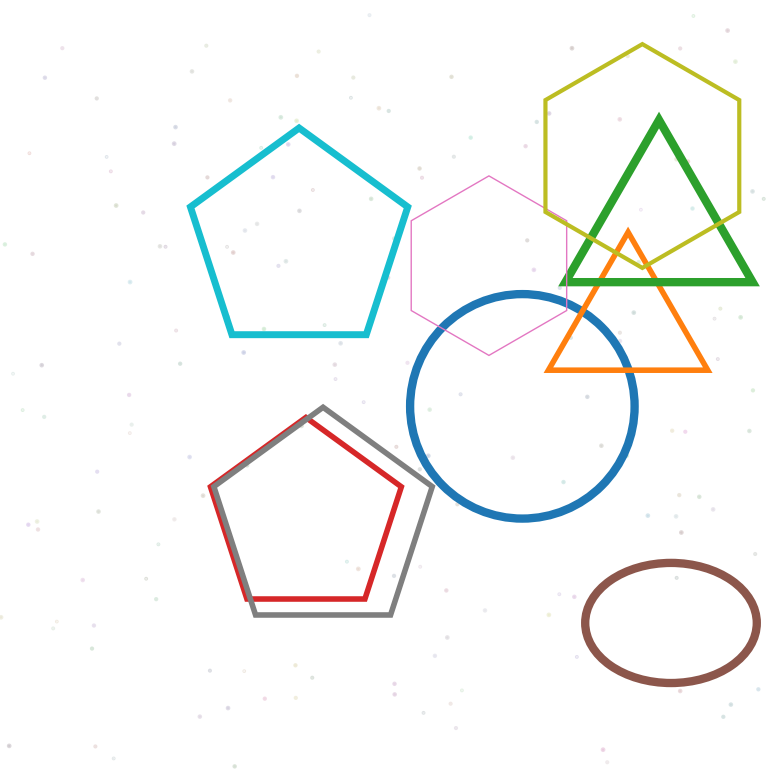[{"shape": "circle", "thickness": 3, "radius": 0.73, "center": [0.678, 0.472]}, {"shape": "triangle", "thickness": 2, "radius": 0.6, "center": [0.816, 0.579]}, {"shape": "triangle", "thickness": 3, "radius": 0.7, "center": [0.856, 0.704]}, {"shape": "pentagon", "thickness": 2, "radius": 0.65, "center": [0.397, 0.328]}, {"shape": "oval", "thickness": 3, "radius": 0.56, "center": [0.871, 0.191]}, {"shape": "hexagon", "thickness": 0.5, "radius": 0.58, "center": [0.635, 0.655]}, {"shape": "pentagon", "thickness": 2, "radius": 0.75, "center": [0.42, 0.322]}, {"shape": "hexagon", "thickness": 1.5, "radius": 0.73, "center": [0.834, 0.797]}, {"shape": "pentagon", "thickness": 2.5, "radius": 0.74, "center": [0.388, 0.685]}]